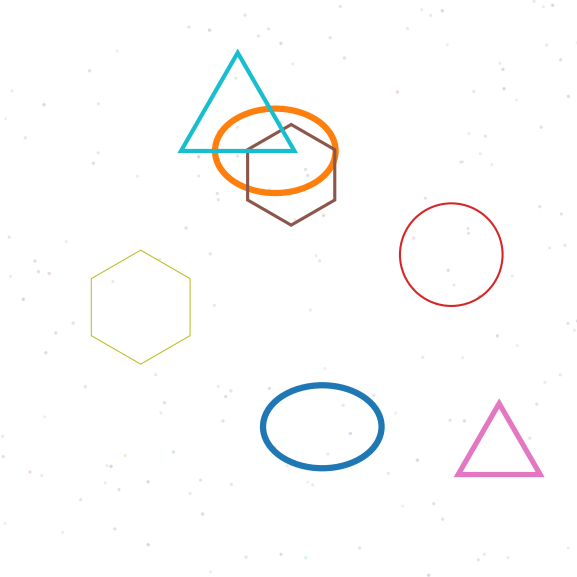[{"shape": "oval", "thickness": 3, "radius": 0.51, "center": [0.558, 0.26]}, {"shape": "oval", "thickness": 3, "radius": 0.52, "center": [0.477, 0.738]}, {"shape": "circle", "thickness": 1, "radius": 0.44, "center": [0.781, 0.558]}, {"shape": "hexagon", "thickness": 1.5, "radius": 0.44, "center": [0.504, 0.696]}, {"shape": "triangle", "thickness": 2.5, "radius": 0.41, "center": [0.864, 0.218]}, {"shape": "hexagon", "thickness": 0.5, "radius": 0.49, "center": [0.244, 0.467]}, {"shape": "triangle", "thickness": 2, "radius": 0.57, "center": [0.412, 0.794]}]